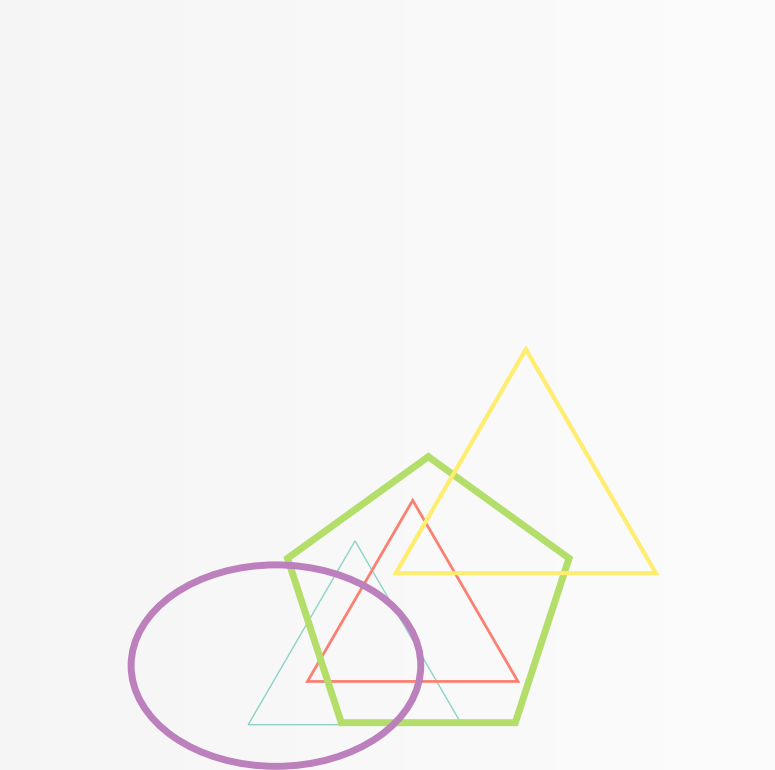[{"shape": "triangle", "thickness": 0.5, "radius": 0.8, "center": [0.458, 0.138]}, {"shape": "triangle", "thickness": 1, "radius": 0.78, "center": [0.533, 0.193]}, {"shape": "pentagon", "thickness": 2.5, "radius": 0.95, "center": [0.553, 0.216]}, {"shape": "oval", "thickness": 2.5, "radius": 0.93, "center": [0.356, 0.136]}, {"shape": "triangle", "thickness": 1.5, "radius": 0.97, "center": [0.679, 0.353]}]